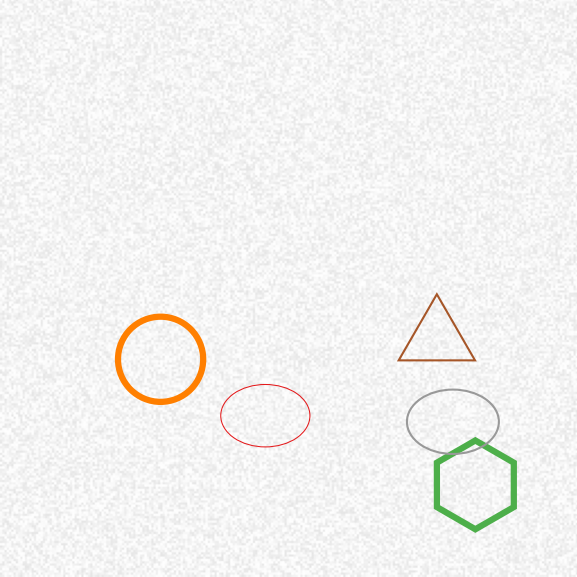[{"shape": "oval", "thickness": 0.5, "radius": 0.39, "center": [0.459, 0.279]}, {"shape": "hexagon", "thickness": 3, "radius": 0.38, "center": [0.823, 0.16]}, {"shape": "circle", "thickness": 3, "radius": 0.37, "center": [0.278, 0.377]}, {"shape": "triangle", "thickness": 1, "radius": 0.38, "center": [0.756, 0.413]}, {"shape": "oval", "thickness": 1, "radius": 0.4, "center": [0.784, 0.269]}]